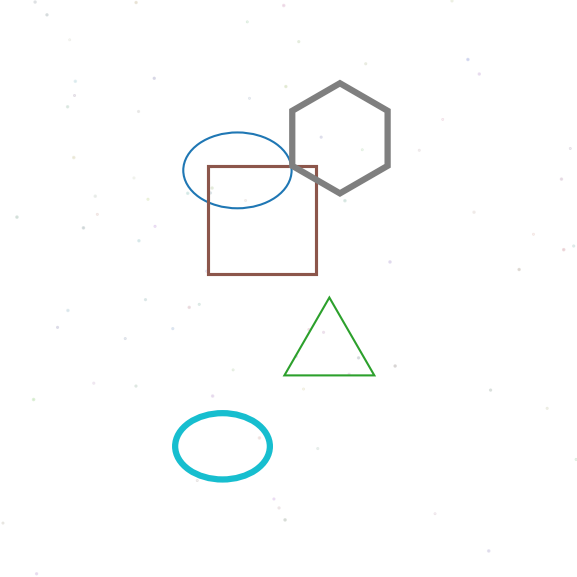[{"shape": "oval", "thickness": 1, "radius": 0.47, "center": [0.411, 0.704]}, {"shape": "triangle", "thickness": 1, "radius": 0.45, "center": [0.57, 0.394]}, {"shape": "square", "thickness": 1.5, "radius": 0.47, "center": [0.454, 0.619]}, {"shape": "hexagon", "thickness": 3, "radius": 0.48, "center": [0.589, 0.76]}, {"shape": "oval", "thickness": 3, "radius": 0.41, "center": [0.385, 0.226]}]